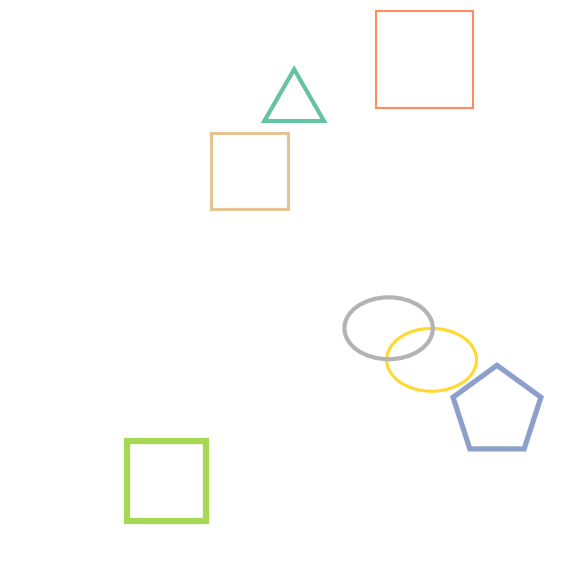[{"shape": "triangle", "thickness": 2, "radius": 0.3, "center": [0.509, 0.819]}, {"shape": "square", "thickness": 1, "radius": 0.42, "center": [0.735, 0.896]}, {"shape": "pentagon", "thickness": 2.5, "radius": 0.4, "center": [0.861, 0.287]}, {"shape": "square", "thickness": 3, "radius": 0.34, "center": [0.289, 0.166]}, {"shape": "oval", "thickness": 1.5, "radius": 0.39, "center": [0.747, 0.376]}, {"shape": "square", "thickness": 1.5, "radius": 0.33, "center": [0.432, 0.704]}, {"shape": "oval", "thickness": 2, "radius": 0.38, "center": [0.673, 0.431]}]